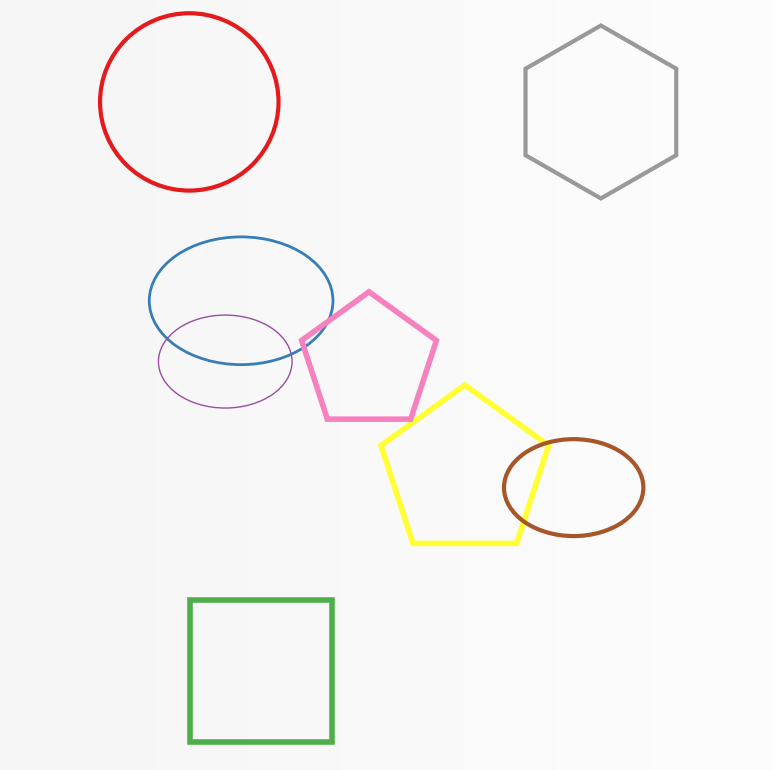[{"shape": "circle", "thickness": 1.5, "radius": 0.58, "center": [0.244, 0.868]}, {"shape": "oval", "thickness": 1, "radius": 0.59, "center": [0.311, 0.609]}, {"shape": "square", "thickness": 2, "radius": 0.46, "center": [0.337, 0.129]}, {"shape": "oval", "thickness": 0.5, "radius": 0.43, "center": [0.291, 0.53]}, {"shape": "pentagon", "thickness": 2, "radius": 0.57, "center": [0.6, 0.386]}, {"shape": "oval", "thickness": 1.5, "radius": 0.45, "center": [0.74, 0.367]}, {"shape": "pentagon", "thickness": 2, "radius": 0.46, "center": [0.476, 0.53]}, {"shape": "hexagon", "thickness": 1.5, "radius": 0.56, "center": [0.775, 0.855]}]